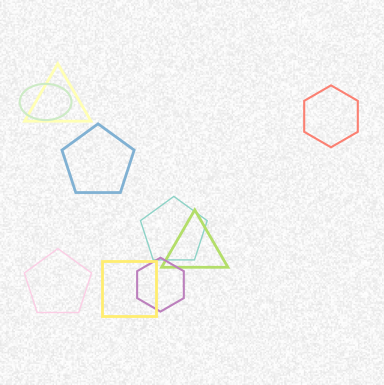[{"shape": "pentagon", "thickness": 1, "radius": 0.46, "center": [0.452, 0.399]}, {"shape": "triangle", "thickness": 2, "radius": 0.5, "center": [0.15, 0.735]}, {"shape": "hexagon", "thickness": 1.5, "radius": 0.4, "center": [0.86, 0.698]}, {"shape": "pentagon", "thickness": 2, "radius": 0.49, "center": [0.255, 0.58]}, {"shape": "triangle", "thickness": 2, "radius": 0.5, "center": [0.506, 0.356]}, {"shape": "pentagon", "thickness": 1, "radius": 0.46, "center": [0.15, 0.263]}, {"shape": "hexagon", "thickness": 1.5, "radius": 0.35, "center": [0.417, 0.261]}, {"shape": "oval", "thickness": 1.5, "radius": 0.34, "center": [0.118, 0.735]}, {"shape": "square", "thickness": 2, "radius": 0.35, "center": [0.335, 0.25]}]